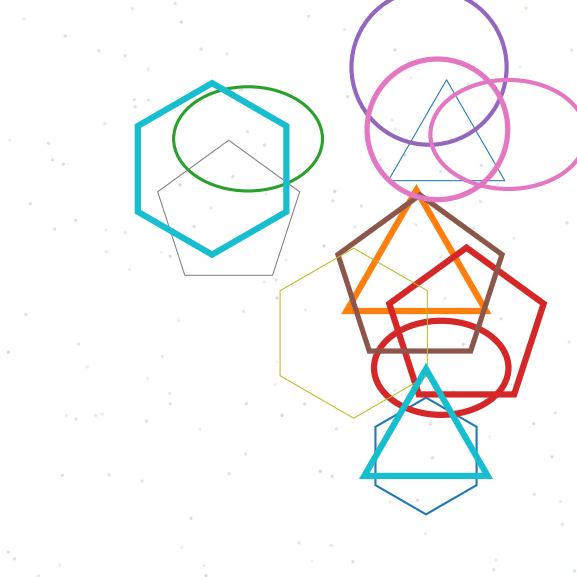[{"shape": "hexagon", "thickness": 1, "radius": 0.51, "center": [0.738, 0.21]}, {"shape": "triangle", "thickness": 0.5, "radius": 0.58, "center": [0.773, 0.745]}, {"shape": "triangle", "thickness": 3, "radius": 0.7, "center": [0.721, 0.53]}, {"shape": "oval", "thickness": 1.5, "radius": 0.64, "center": [0.43, 0.759]}, {"shape": "pentagon", "thickness": 3, "radius": 0.7, "center": [0.808, 0.43]}, {"shape": "oval", "thickness": 3, "radius": 0.58, "center": [0.764, 0.362]}, {"shape": "circle", "thickness": 2, "radius": 0.67, "center": [0.743, 0.883]}, {"shape": "pentagon", "thickness": 2.5, "radius": 0.75, "center": [0.727, 0.512]}, {"shape": "oval", "thickness": 2, "radius": 0.67, "center": [0.88, 0.766]}, {"shape": "circle", "thickness": 2.5, "radius": 0.61, "center": [0.757, 0.775]}, {"shape": "pentagon", "thickness": 0.5, "radius": 0.65, "center": [0.396, 0.627]}, {"shape": "hexagon", "thickness": 0.5, "radius": 0.74, "center": [0.612, 0.422]}, {"shape": "triangle", "thickness": 3, "radius": 0.62, "center": [0.738, 0.237]}, {"shape": "hexagon", "thickness": 3, "radius": 0.74, "center": [0.367, 0.707]}]